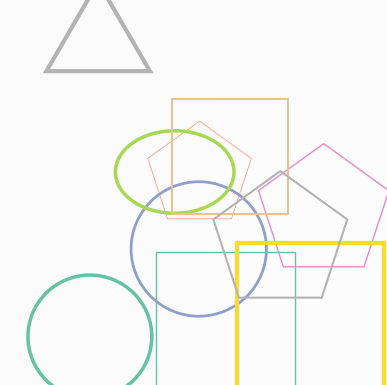[{"shape": "square", "thickness": 1, "radius": 0.89, "center": [0.581, 0.165]}, {"shape": "circle", "thickness": 2.5, "radius": 0.8, "center": [0.232, 0.126]}, {"shape": "pentagon", "thickness": 0.5, "radius": 0.7, "center": [0.515, 0.545]}, {"shape": "circle", "thickness": 2, "radius": 0.87, "center": [0.513, 0.353]}, {"shape": "pentagon", "thickness": 1, "radius": 0.88, "center": [0.835, 0.45]}, {"shape": "oval", "thickness": 2.5, "radius": 0.77, "center": [0.451, 0.553]}, {"shape": "square", "thickness": 3, "radius": 0.95, "center": [0.802, 0.179]}, {"shape": "square", "thickness": 1.5, "radius": 0.75, "center": [0.593, 0.593]}, {"shape": "triangle", "thickness": 3, "radius": 0.77, "center": [0.253, 0.892]}, {"shape": "pentagon", "thickness": 1.5, "radius": 0.91, "center": [0.723, 0.374]}]